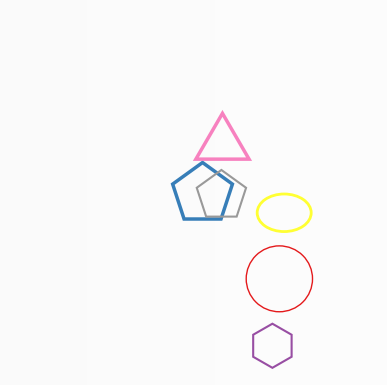[{"shape": "circle", "thickness": 1, "radius": 0.43, "center": [0.721, 0.276]}, {"shape": "pentagon", "thickness": 2.5, "radius": 0.41, "center": [0.523, 0.497]}, {"shape": "hexagon", "thickness": 1.5, "radius": 0.29, "center": [0.703, 0.102]}, {"shape": "oval", "thickness": 2, "radius": 0.35, "center": [0.733, 0.447]}, {"shape": "triangle", "thickness": 2.5, "radius": 0.4, "center": [0.574, 0.626]}, {"shape": "pentagon", "thickness": 1.5, "radius": 0.33, "center": [0.571, 0.492]}]